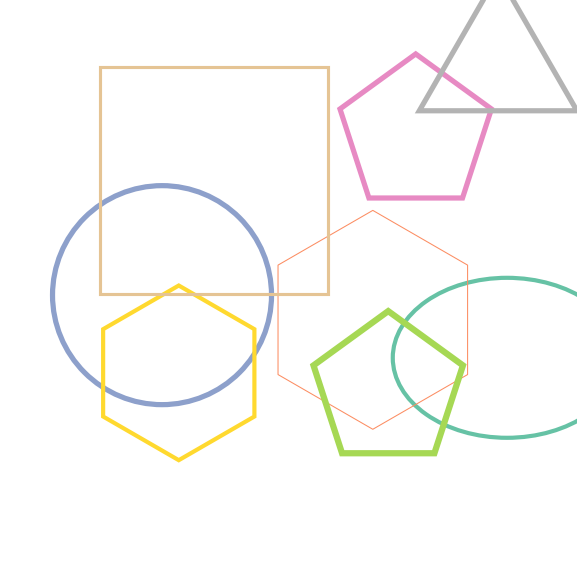[{"shape": "oval", "thickness": 2, "radius": 0.99, "center": [0.878, 0.38]}, {"shape": "hexagon", "thickness": 0.5, "radius": 0.95, "center": [0.646, 0.445]}, {"shape": "circle", "thickness": 2.5, "radius": 0.95, "center": [0.281, 0.488]}, {"shape": "pentagon", "thickness": 2.5, "radius": 0.69, "center": [0.72, 0.768]}, {"shape": "pentagon", "thickness": 3, "radius": 0.68, "center": [0.672, 0.324]}, {"shape": "hexagon", "thickness": 2, "radius": 0.76, "center": [0.31, 0.354]}, {"shape": "square", "thickness": 1.5, "radius": 0.98, "center": [0.371, 0.687]}, {"shape": "triangle", "thickness": 2.5, "radius": 0.79, "center": [0.863, 0.886]}]